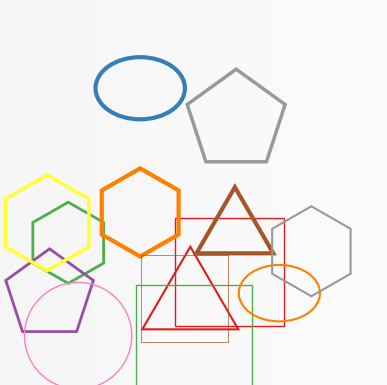[{"shape": "triangle", "thickness": 1.5, "radius": 0.72, "center": [0.491, 0.216]}, {"shape": "square", "thickness": 1, "radius": 0.7, "center": [0.592, 0.293]}, {"shape": "oval", "thickness": 3, "radius": 0.58, "center": [0.362, 0.771]}, {"shape": "hexagon", "thickness": 2, "radius": 0.53, "center": [0.176, 0.369]}, {"shape": "square", "thickness": 1, "radius": 0.75, "center": [0.5, 0.11]}, {"shape": "pentagon", "thickness": 2, "radius": 0.59, "center": [0.128, 0.235]}, {"shape": "hexagon", "thickness": 3, "radius": 0.57, "center": [0.362, 0.448]}, {"shape": "oval", "thickness": 1.5, "radius": 0.52, "center": [0.721, 0.239]}, {"shape": "hexagon", "thickness": 2.5, "radius": 0.62, "center": [0.122, 0.421]}, {"shape": "triangle", "thickness": 3, "radius": 0.57, "center": [0.606, 0.399]}, {"shape": "square", "thickness": 0.5, "radius": 0.56, "center": [0.477, 0.224]}, {"shape": "circle", "thickness": 1, "radius": 0.69, "center": [0.202, 0.128]}, {"shape": "hexagon", "thickness": 1.5, "radius": 0.58, "center": [0.804, 0.347]}, {"shape": "pentagon", "thickness": 2.5, "radius": 0.66, "center": [0.609, 0.687]}]